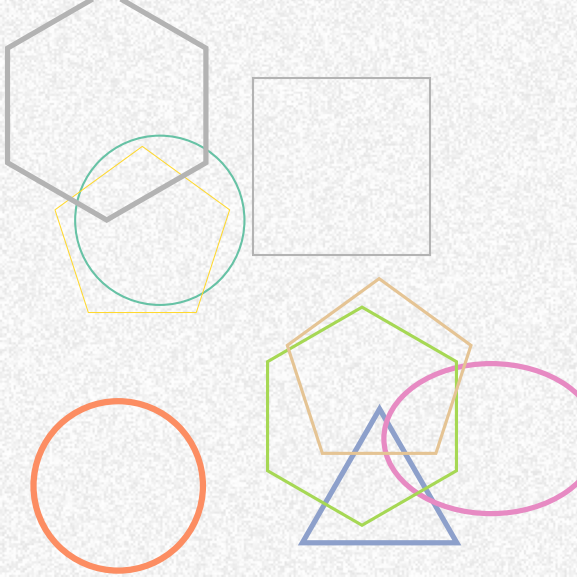[{"shape": "circle", "thickness": 1, "radius": 0.73, "center": [0.277, 0.618]}, {"shape": "circle", "thickness": 3, "radius": 0.73, "center": [0.205, 0.158]}, {"shape": "triangle", "thickness": 2.5, "radius": 0.77, "center": [0.657, 0.136]}, {"shape": "oval", "thickness": 2.5, "radius": 0.93, "center": [0.85, 0.24]}, {"shape": "hexagon", "thickness": 1.5, "radius": 0.94, "center": [0.627, 0.278]}, {"shape": "pentagon", "thickness": 0.5, "radius": 0.8, "center": [0.246, 0.587]}, {"shape": "pentagon", "thickness": 1.5, "radius": 0.84, "center": [0.657, 0.349]}, {"shape": "square", "thickness": 1, "radius": 0.77, "center": [0.591, 0.711]}, {"shape": "hexagon", "thickness": 2.5, "radius": 0.99, "center": [0.185, 0.817]}]